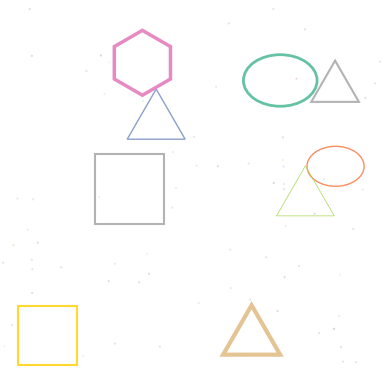[{"shape": "oval", "thickness": 2, "radius": 0.48, "center": [0.728, 0.791]}, {"shape": "oval", "thickness": 1, "radius": 0.37, "center": [0.872, 0.568]}, {"shape": "triangle", "thickness": 1, "radius": 0.43, "center": [0.406, 0.682]}, {"shape": "hexagon", "thickness": 2.5, "radius": 0.42, "center": [0.37, 0.837]}, {"shape": "triangle", "thickness": 0.5, "radius": 0.43, "center": [0.793, 0.483]}, {"shape": "square", "thickness": 1.5, "radius": 0.38, "center": [0.124, 0.128]}, {"shape": "triangle", "thickness": 3, "radius": 0.43, "center": [0.654, 0.122]}, {"shape": "square", "thickness": 1.5, "radius": 0.45, "center": [0.336, 0.509]}, {"shape": "triangle", "thickness": 1.5, "radius": 0.36, "center": [0.87, 0.771]}]